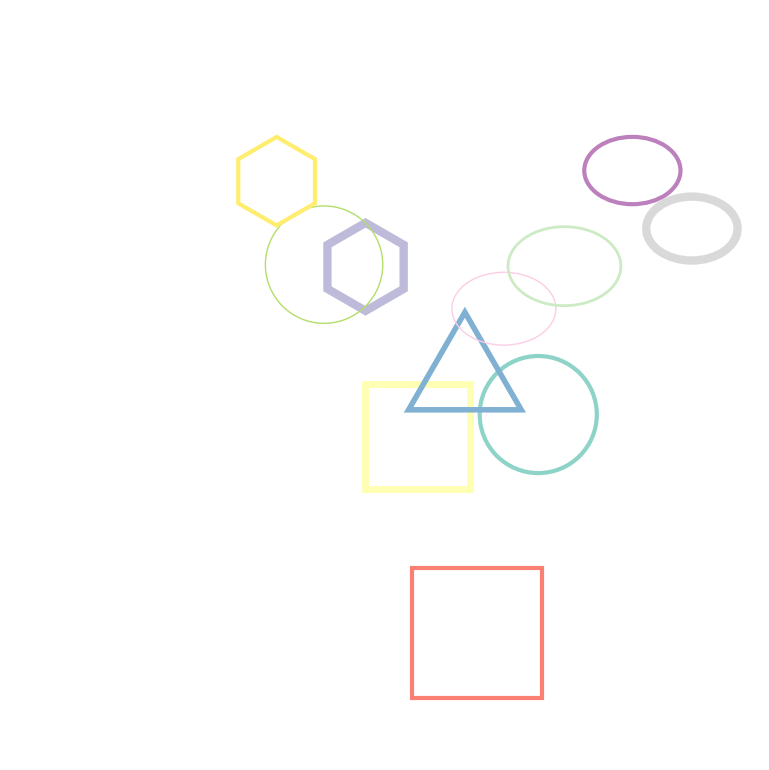[{"shape": "circle", "thickness": 1.5, "radius": 0.38, "center": [0.699, 0.462]}, {"shape": "square", "thickness": 2.5, "radius": 0.34, "center": [0.542, 0.433]}, {"shape": "hexagon", "thickness": 3, "radius": 0.29, "center": [0.475, 0.653]}, {"shape": "square", "thickness": 1.5, "radius": 0.42, "center": [0.619, 0.178]}, {"shape": "triangle", "thickness": 2, "radius": 0.42, "center": [0.604, 0.51]}, {"shape": "circle", "thickness": 0.5, "radius": 0.38, "center": [0.421, 0.656]}, {"shape": "oval", "thickness": 0.5, "radius": 0.34, "center": [0.654, 0.599]}, {"shape": "oval", "thickness": 3, "radius": 0.3, "center": [0.899, 0.703]}, {"shape": "oval", "thickness": 1.5, "radius": 0.31, "center": [0.821, 0.779]}, {"shape": "oval", "thickness": 1, "radius": 0.37, "center": [0.733, 0.654]}, {"shape": "hexagon", "thickness": 1.5, "radius": 0.29, "center": [0.359, 0.765]}]